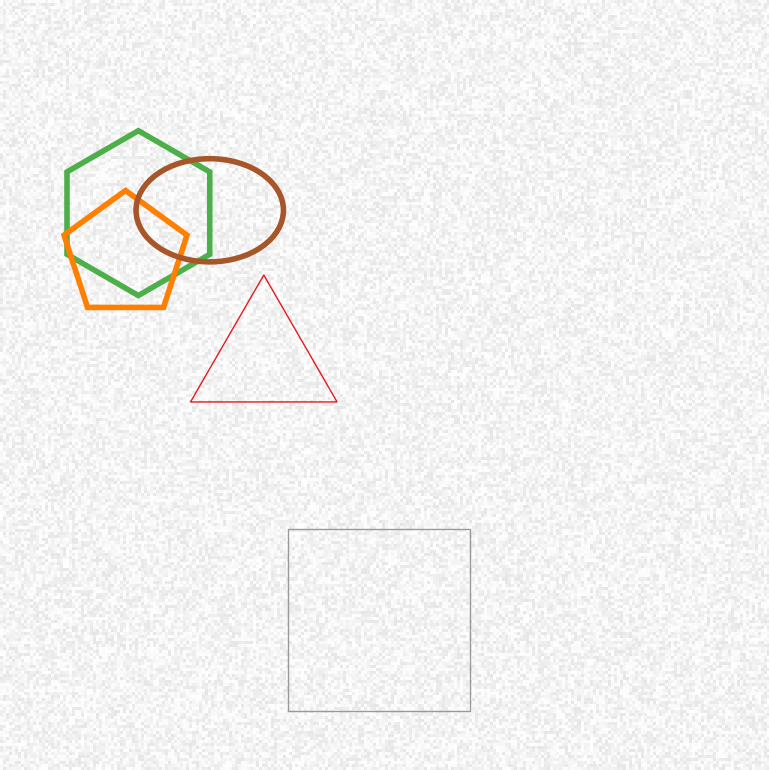[{"shape": "triangle", "thickness": 0.5, "radius": 0.55, "center": [0.343, 0.533]}, {"shape": "hexagon", "thickness": 2, "radius": 0.54, "center": [0.18, 0.723]}, {"shape": "pentagon", "thickness": 2, "radius": 0.42, "center": [0.163, 0.669]}, {"shape": "oval", "thickness": 2, "radius": 0.48, "center": [0.272, 0.727]}, {"shape": "square", "thickness": 0.5, "radius": 0.59, "center": [0.492, 0.195]}]